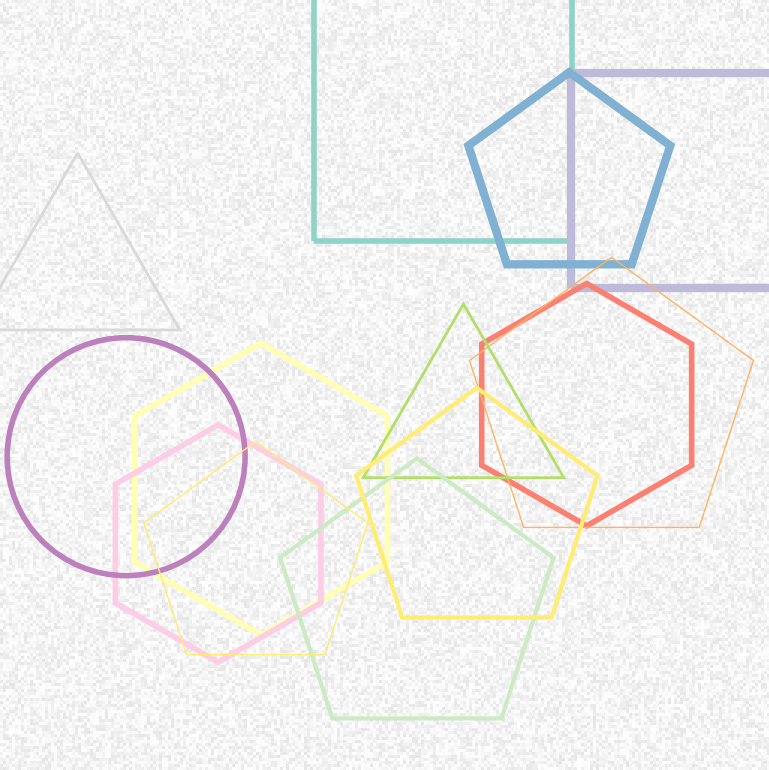[{"shape": "square", "thickness": 2, "radius": 0.84, "center": [0.575, 0.854]}, {"shape": "hexagon", "thickness": 2, "radius": 0.95, "center": [0.339, 0.365]}, {"shape": "square", "thickness": 3, "radius": 0.7, "center": [0.88, 0.765]}, {"shape": "hexagon", "thickness": 2, "radius": 0.79, "center": [0.762, 0.474]}, {"shape": "pentagon", "thickness": 3, "radius": 0.69, "center": [0.739, 0.768]}, {"shape": "pentagon", "thickness": 0.5, "radius": 0.97, "center": [0.794, 0.472]}, {"shape": "triangle", "thickness": 1, "radius": 0.75, "center": [0.602, 0.455]}, {"shape": "hexagon", "thickness": 2, "radius": 0.77, "center": [0.283, 0.294]}, {"shape": "triangle", "thickness": 1, "radius": 0.77, "center": [0.101, 0.648]}, {"shape": "circle", "thickness": 2, "radius": 0.77, "center": [0.164, 0.407]}, {"shape": "pentagon", "thickness": 1.5, "radius": 0.93, "center": [0.541, 0.218]}, {"shape": "pentagon", "thickness": 0.5, "radius": 0.77, "center": [0.332, 0.274]}, {"shape": "pentagon", "thickness": 1.5, "radius": 0.82, "center": [0.619, 0.331]}]